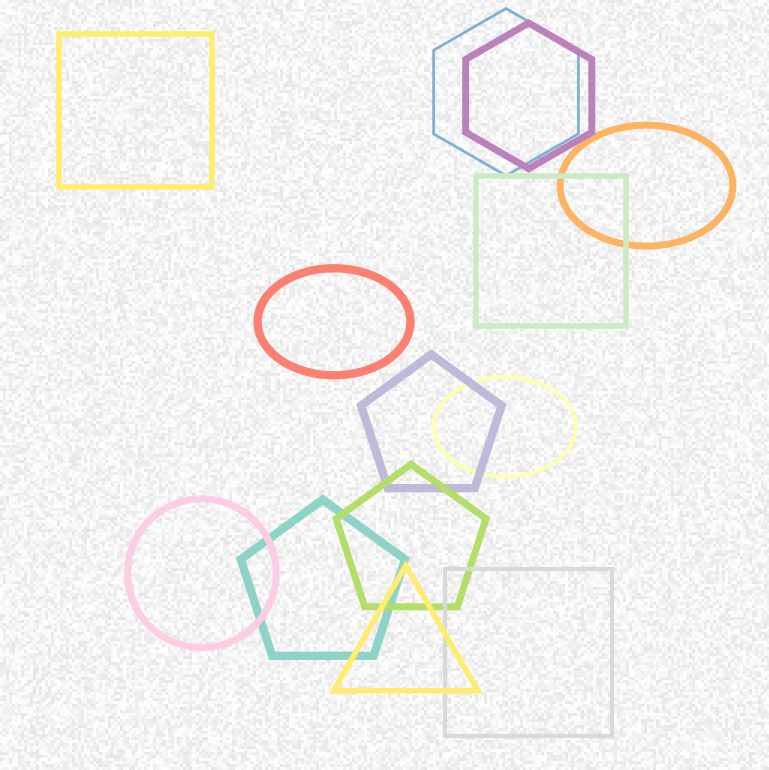[{"shape": "pentagon", "thickness": 3, "radius": 0.56, "center": [0.419, 0.239]}, {"shape": "oval", "thickness": 1.5, "radius": 0.46, "center": [0.656, 0.446]}, {"shape": "pentagon", "thickness": 3, "radius": 0.48, "center": [0.56, 0.444]}, {"shape": "oval", "thickness": 3, "radius": 0.5, "center": [0.434, 0.582]}, {"shape": "hexagon", "thickness": 1, "radius": 0.54, "center": [0.657, 0.88]}, {"shape": "oval", "thickness": 2.5, "radius": 0.56, "center": [0.84, 0.759]}, {"shape": "pentagon", "thickness": 2.5, "radius": 0.51, "center": [0.534, 0.295]}, {"shape": "circle", "thickness": 2.5, "radius": 0.48, "center": [0.262, 0.256]}, {"shape": "square", "thickness": 1.5, "radius": 0.54, "center": [0.687, 0.153]}, {"shape": "hexagon", "thickness": 2.5, "radius": 0.47, "center": [0.687, 0.876]}, {"shape": "square", "thickness": 2, "radius": 0.49, "center": [0.715, 0.674]}, {"shape": "triangle", "thickness": 2, "radius": 0.54, "center": [0.527, 0.157]}, {"shape": "square", "thickness": 2, "radius": 0.5, "center": [0.176, 0.856]}]